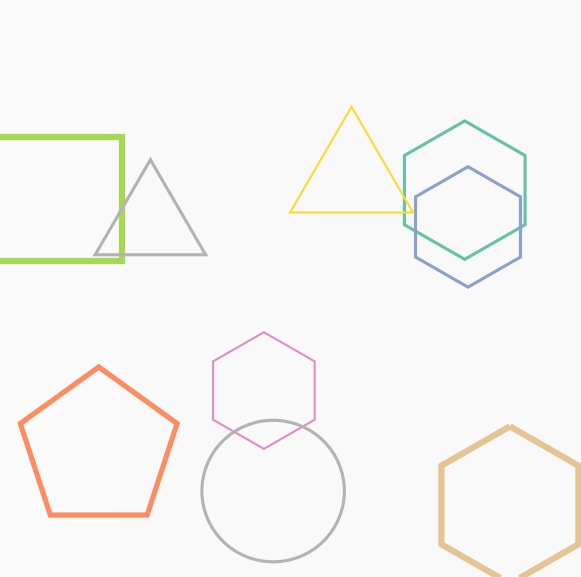[{"shape": "hexagon", "thickness": 1.5, "radius": 0.6, "center": [0.8, 0.67]}, {"shape": "pentagon", "thickness": 2.5, "radius": 0.71, "center": [0.17, 0.222]}, {"shape": "hexagon", "thickness": 1.5, "radius": 0.52, "center": [0.805, 0.606]}, {"shape": "hexagon", "thickness": 1, "radius": 0.5, "center": [0.454, 0.323]}, {"shape": "square", "thickness": 3, "radius": 0.53, "center": [0.104, 0.655]}, {"shape": "triangle", "thickness": 1, "radius": 0.61, "center": [0.605, 0.692]}, {"shape": "hexagon", "thickness": 3, "radius": 0.68, "center": [0.877, 0.125]}, {"shape": "triangle", "thickness": 1.5, "radius": 0.55, "center": [0.259, 0.613]}, {"shape": "circle", "thickness": 1.5, "radius": 0.61, "center": [0.47, 0.149]}]